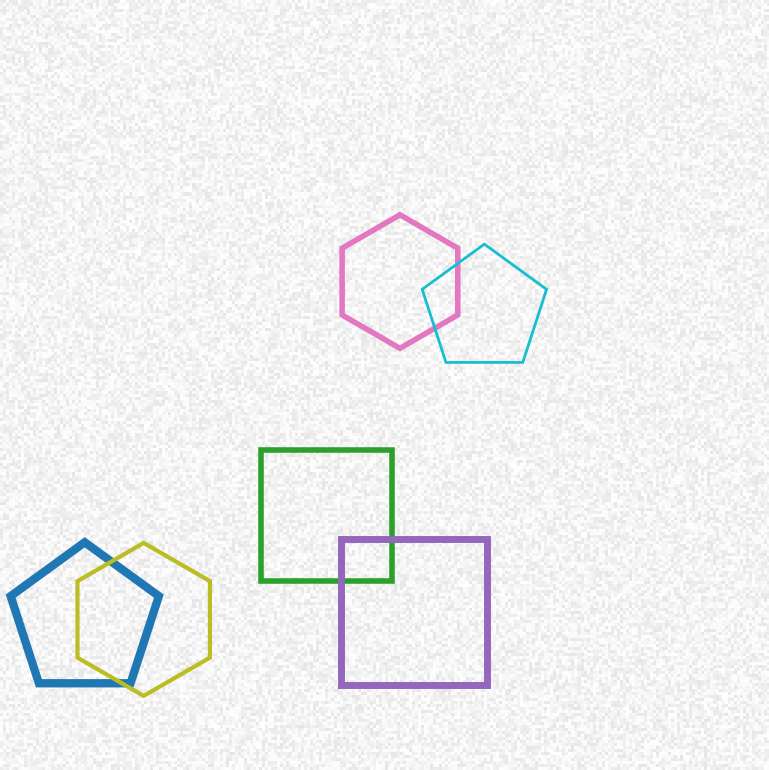[{"shape": "pentagon", "thickness": 3, "radius": 0.51, "center": [0.11, 0.195]}, {"shape": "square", "thickness": 2, "radius": 0.42, "center": [0.424, 0.331]}, {"shape": "square", "thickness": 2.5, "radius": 0.47, "center": [0.537, 0.205]}, {"shape": "hexagon", "thickness": 2, "radius": 0.43, "center": [0.519, 0.634]}, {"shape": "hexagon", "thickness": 1.5, "radius": 0.5, "center": [0.187, 0.196]}, {"shape": "pentagon", "thickness": 1, "radius": 0.42, "center": [0.629, 0.598]}]